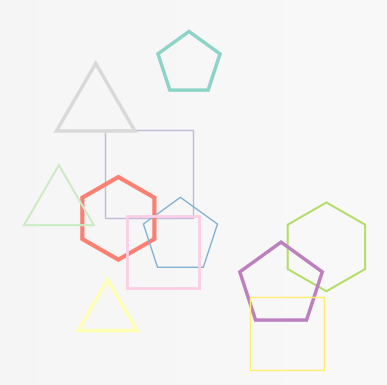[{"shape": "pentagon", "thickness": 2.5, "radius": 0.42, "center": [0.488, 0.834]}, {"shape": "triangle", "thickness": 2.5, "radius": 0.44, "center": [0.278, 0.185]}, {"shape": "square", "thickness": 1, "radius": 0.57, "center": [0.384, 0.548]}, {"shape": "hexagon", "thickness": 3, "radius": 0.54, "center": [0.305, 0.433]}, {"shape": "pentagon", "thickness": 1, "radius": 0.5, "center": [0.466, 0.387]}, {"shape": "hexagon", "thickness": 1.5, "radius": 0.58, "center": [0.842, 0.359]}, {"shape": "square", "thickness": 2, "radius": 0.46, "center": [0.421, 0.346]}, {"shape": "triangle", "thickness": 2.5, "radius": 0.58, "center": [0.247, 0.718]}, {"shape": "pentagon", "thickness": 2.5, "radius": 0.56, "center": [0.725, 0.259]}, {"shape": "triangle", "thickness": 1.5, "radius": 0.52, "center": [0.152, 0.467]}, {"shape": "square", "thickness": 1, "radius": 0.47, "center": [0.741, 0.135]}]